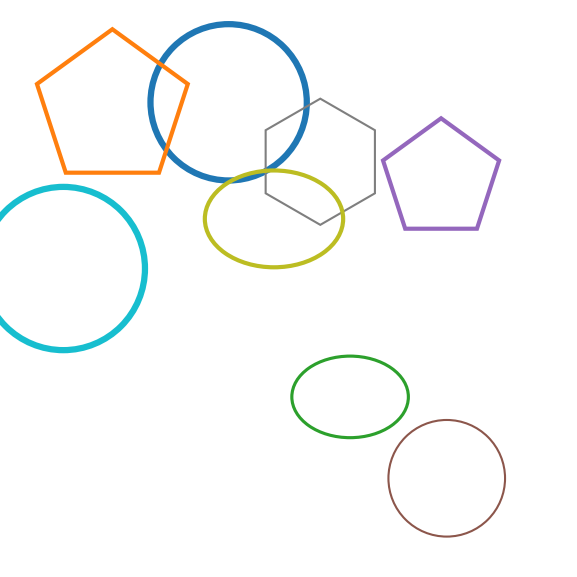[{"shape": "circle", "thickness": 3, "radius": 0.68, "center": [0.396, 0.822]}, {"shape": "pentagon", "thickness": 2, "radius": 0.69, "center": [0.195, 0.811]}, {"shape": "oval", "thickness": 1.5, "radius": 0.5, "center": [0.606, 0.312]}, {"shape": "pentagon", "thickness": 2, "radius": 0.53, "center": [0.764, 0.689]}, {"shape": "circle", "thickness": 1, "radius": 0.5, "center": [0.774, 0.171]}, {"shape": "hexagon", "thickness": 1, "radius": 0.55, "center": [0.555, 0.719]}, {"shape": "oval", "thickness": 2, "radius": 0.6, "center": [0.474, 0.62]}, {"shape": "circle", "thickness": 3, "radius": 0.71, "center": [0.11, 0.534]}]